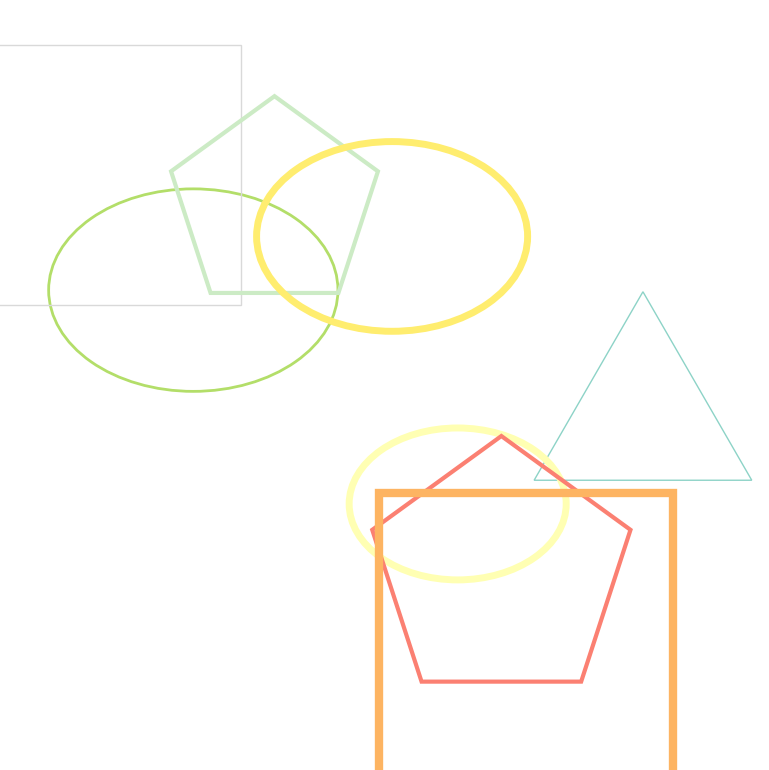[{"shape": "triangle", "thickness": 0.5, "radius": 0.82, "center": [0.835, 0.458]}, {"shape": "oval", "thickness": 2.5, "radius": 0.7, "center": [0.594, 0.346]}, {"shape": "pentagon", "thickness": 1.5, "radius": 0.88, "center": [0.651, 0.257]}, {"shape": "square", "thickness": 3, "radius": 0.96, "center": [0.683, 0.168]}, {"shape": "oval", "thickness": 1, "radius": 0.94, "center": [0.251, 0.623]}, {"shape": "square", "thickness": 0.5, "radius": 0.84, "center": [0.144, 0.773]}, {"shape": "pentagon", "thickness": 1.5, "radius": 0.71, "center": [0.356, 0.734]}, {"shape": "oval", "thickness": 2.5, "radius": 0.88, "center": [0.509, 0.693]}]